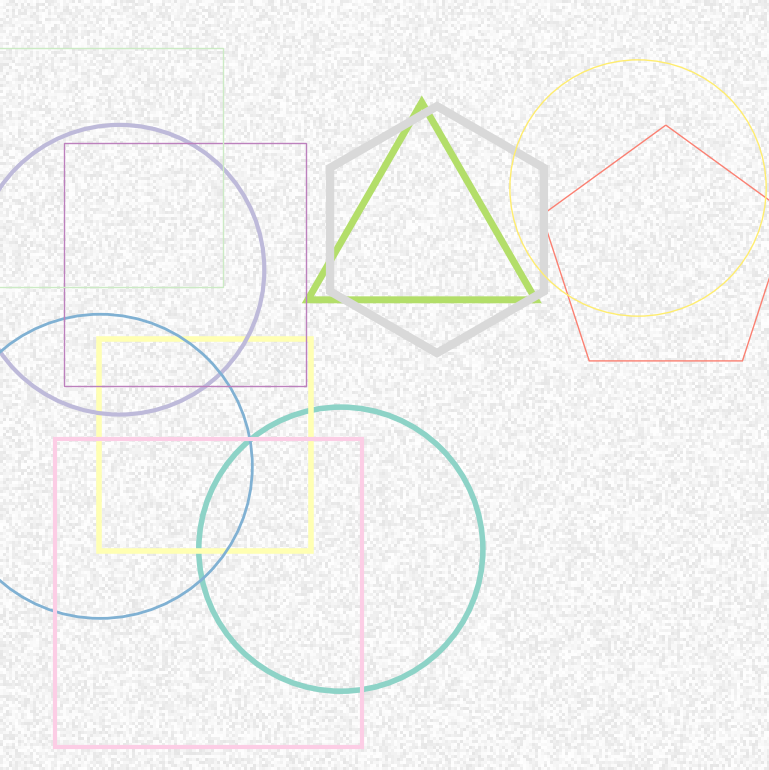[{"shape": "circle", "thickness": 2, "radius": 0.92, "center": [0.443, 0.287]}, {"shape": "square", "thickness": 2, "radius": 0.69, "center": [0.266, 0.422]}, {"shape": "circle", "thickness": 1.5, "radius": 0.94, "center": [0.155, 0.65]}, {"shape": "pentagon", "thickness": 0.5, "radius": 0.85, "center": [0.865, 0.668]}, {"shape": "circle", "thickness": 1, "radius": 0.99, "center": [0.13, 0.394]}, {"shape": "triangle", "thickness": 2.5, "radius": 0.85, "center": [0.548, 0.696]}, {"shape": "square", "thickness": 1.5, "radius": 1.0, "center": [0.27, 0.23]}, {"shape": "hexagon", "thickness": 3, "radius": 0.8, "center": [0.567, 0.702]}, {"shape": "square", "thickness": 0.5, "radius": 0.79, "center": [0.24, 0.656]}, {"shape": "square", "thickness": 0.5, "radius": 0.78, "center": [0.134, 0.782]}, {"shape": "circle", "thickness": 0.5, "radius": 0.83, "center": [0.829, 0.756]}]